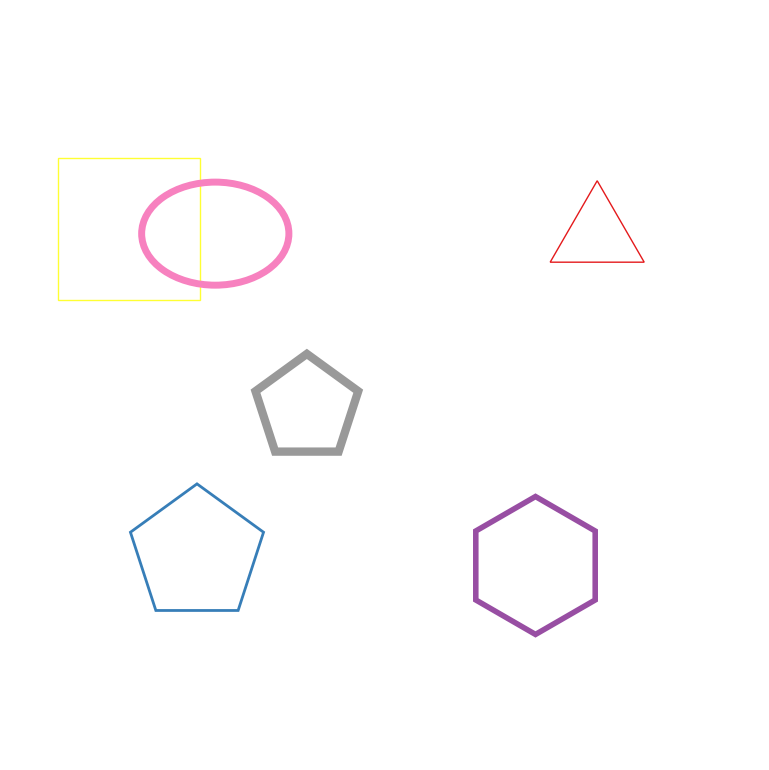[{"shape": "triangle", "thickness": 0.5, "radius": 0.35, "center": [0.776, 0.695]}, {"shape": "pentagon", "thickness": 1, "radius": 0.45, "center": [0.256, 0.281]}, {"shape": "hexagon", "thickness": 2, "radius": 0.45, "center": [0.695, 0.266]}, {"shape": "square", "thickness": 0.5, "radius": 0.46, "center": [0.168, 0.702]}, {"shape": "oval", "thickness": 2.5, "radius": 0.48, "center": [0.28, 0.697]}, {"shape": "pentagon", "thickness": 3, "radius": 0.35, "center": [0.399, 0.47]}]